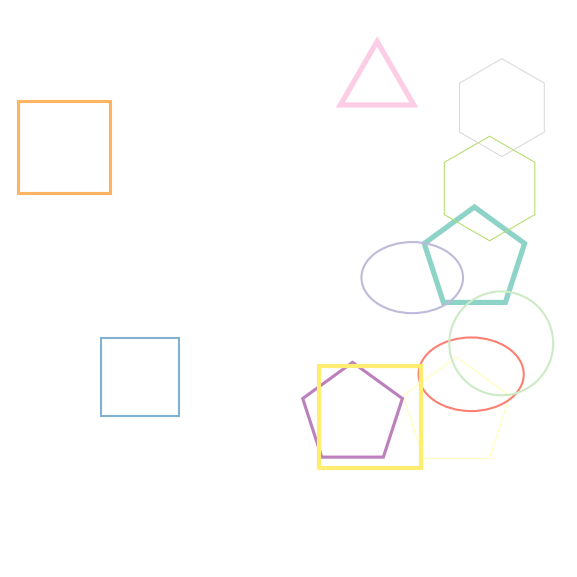[{"shape": "pentagon", "thickness": 2.5, "radius": 0.46, "center": [0.822, 0.549]}, {"shape": "pentagon", "thickness": 0.5, "radius": 0.49, "center": [0.79, 0.284]}, {"shape": "oval", "thickness": 1, "radius": 0.44, "center": [0.714, 0.518]}, {"shape": "oval", "thickness": 1, "radius": 0.46, "center": [0.816, 0.351]}, {"shape": "square", "thickness": 1, "radius": 0.34, "center": [0.243, 0.346]}, {"shape": "square", "thickness": 1.5, "radius": 0.4, "center": [0.111, 0.745]}, {"shape": "hexagon", "thickness": 0.5, "radius": 0.45, "center": [0.848, 0.673]}, {"shape": "triangle", "thickness": 2.5, "radius": 0.37, "center": [0.653, 0.854]}, {"shape": "hexagon", "thickness": 0.5, "radius": 0.42, "center": [0.869, 0.813]}, {"shape": "pentagon", "thickness": 1.5, "radius": 0.45, "center": [0.61, 0.281]}, {"shape": "circle", "thickness": 1, "radius": 0.45, "center": [0.868, 0.405]}, {"shape": "square", "thickness": 2, "radius": 0.44, "center": [0.64, 0.277]}]